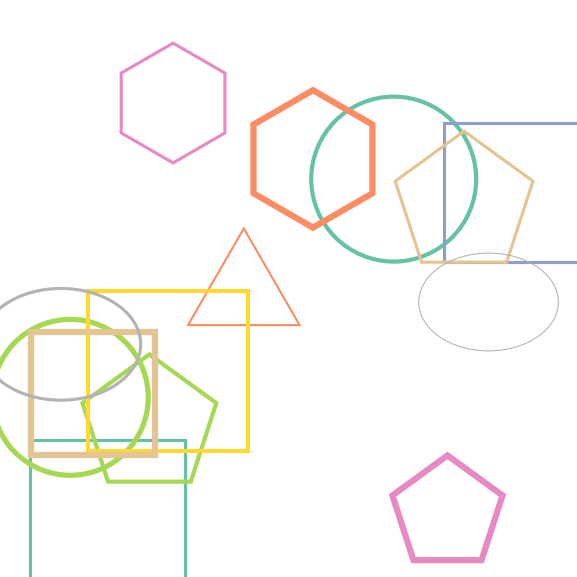[{"shape": "circle", "thickness": 2, "radius": 0.71, "center": [0.682, 0.689]}, {"shape": "square", "thickness": 1.5, "radius": 0.67, "center": [0.186, 0.103]}, {"shape": "triangle", "thickness": 1, "radius": 0.56, "center": [0.422, 0.492]}, {"shape": "hexagon", "thickness": 3, "radius": 0.59, "center": [0.542, 0.724]}, {"shape": "square", "thickness": 1.5, "radius": 0.6, "center": [0.889, 0.666]}, {"shape": "pentagon", "thickness": 3, "radius": 0.5, "center": [0.775, 0.11]}, {"shape": "hexagon", "thickness": 1.5, "radius": 0.52, "center": [0.3, 0.821]}, {"shape": "pentagon", "thickness": 2, "radius": 0.61, "center": [0.259, 0.264]}, {"shape": "circle", "thickness": 2.5, "radius": 0.68, "center": [0.122, 0.311]}, {"shape": "square", "thickness": 2, "radius": 0.69, "center": [0.291, 0.357]}, {"shape": "pentagon", "thickness": 1.5, "radius": 0.63, "center": [0.804, 0.647]}, {"shape": "square", "thickness": 3, "radius": 0.53, "center": [0.161, 0.318]}, {"shape": "oval", "thickness": 0.5, "radius": 0.6, "center": [0.846, 0.476]}, {"shape": "oval", "thickness": 1.5, "radius": 0.69, "center": [0.105, 0.403]}]